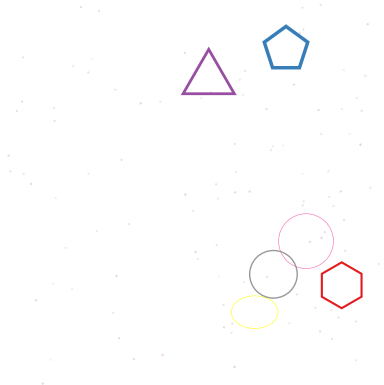[{"shape": "hexagon", "thickness": 1.5, "radius": 0.3, "center": [0.887, 0.259]}, {"shape": "pentagon", "thickness": 2.5, "radius": 0.3, "center": [0.743, 0.872]}, {"shape": "triangle", "thickness": 2, "radius": 0.38, "center": [0.542, 0.795]}, {"shape": "oval", "thickness": 0.5, "radius": 0.3, "center": [0.662, 0.189]}, {"shape": "circle", "thickness": 0.5, "radius": 0.36, "center": [0.795, 0.374]}, {"shape": "circle", "thickness": 1, "radius": 0.31, "center": [0.71, 0.288]}]